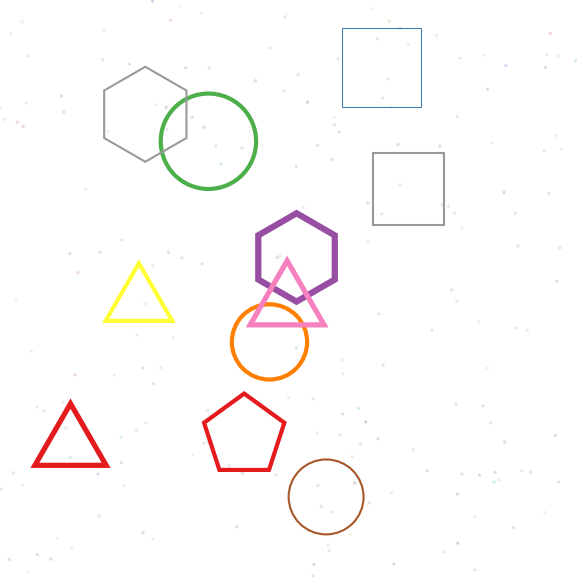[{"shape": "pentagon", "thickness": 2, "radius": 0.37, "center": [0.423, 0.245]}, {"shape": "triangle", "thickness": 2.5, "radius": 0.36, "center": [0.122, 0.229]}, {"shape": "square", "thickness": 0.5, "radius": 0.34, "center": [0.661, 0.883]}, {"shape": "circle", "thickness": 2, "radius": 0.41, "center": [0.361, 0.755]}, {"shape": "hexagon", "thickness": 3, "radius": 0.38, "center": [0.513, 0.553]}, {"shape": "circle", "thickness": 2, "radius": 0.33, "center": [0.467, 0.407]}, {"shape": "triangle", "thickness": 2, "radius": 0.33, "center": [0.241, 0.477]}, {"shape": "circle", "thickness": 1, "radius": 0.32, "center": [0.565, 0.139]}, {"shape": "triangle", "thickness": 2.5, "radius": 0.37, "center": [0.497, 0.474]}, {"shape": "square", "thickness": 1, "radius": 0.31, "center": [0.707, 0.672]}, {"shape": "hexagon", "thickness": 1, "radius": 0.41, "center": [0.252, 0.801]}]